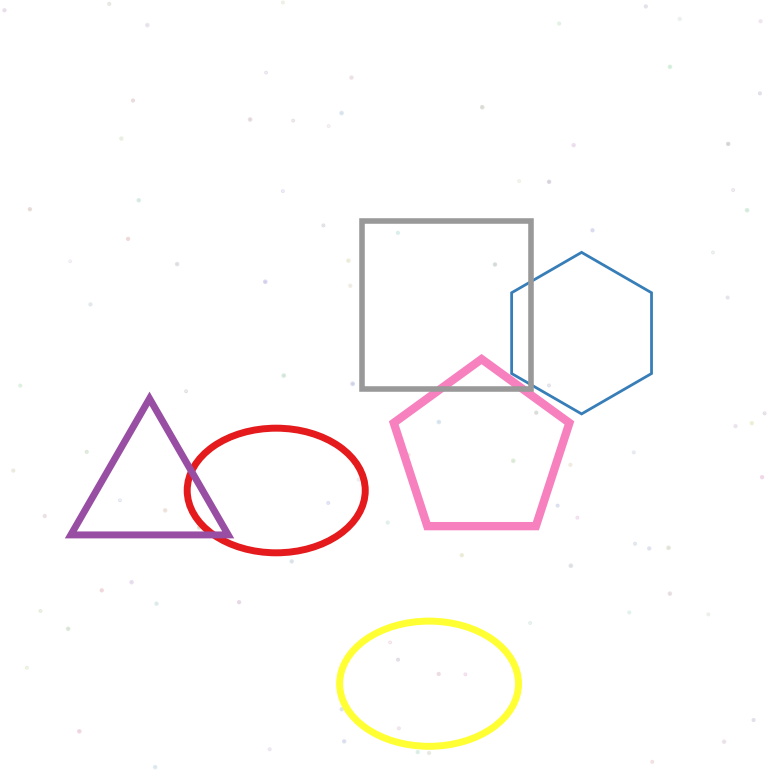[{"shape": "oval", "thickness": 2.5, "radius": 0.58, "center": [0.359, 0.363]}, {"shape": "hexagon", "thickness": 1, "radius": 0.52, "center": [0.755, 0.567]}, {"shape": "triangle", "thickness": 2.5, "radius": 0.59, "center": [0.194, 0.364]}, {"shape": "oval", "thickness": 2.5, "radius": 0.58, "center": [0.557, 0.112]}, {"shape": "pentagon", "thickness": 3, "radius": 0.6, "center": [0.625, 0.414]}, {"shape": "square", "thickness": 2, "radius": 0.55, "center": [0.58, 0.604]}]